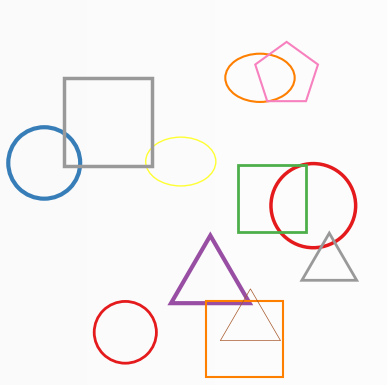[{"shape": "circle", "thickness": 2.5, "radius": 0.55, "center": [0.809, 0.466]}, {"shape": "circle", "thickness": 2, "radius": 0.4, "center": [0.323, 0.137]}, {"shape": "circle", "thickness": 3, "radius": 0.46, "center": [0.114, 0.577]}, {"shape": "square", "thickness": 2, "radius": 0.43, "center": [0.702, 0.485]}, {"shape": "triangle", "thickness": 3, "radius": 0.59, "center": [0.543, 0.271]}, {"shape": "square", "thickness": 1.5, "radius": 0.5, "center": [0.63, 0.12]}, {"shape": "oval", "thickness": 1.5, "radius": 0.45, "center": [0.671, 0.798]}, {"shape": "oval", "thickness": 1, "radius": 0.45, "center": [0.466, 0.58]}, {"shape": "triangle", "thickness": 0.5, "radius": 0.45, "center": [0.646, 0.16]}, {"shape": "pentagon", "thickness": 1.5, "radius": 0.43, "center": [0.74, 0.806]}, {"shape": "square", "thickness": 2.5, "radius": 0.57, "center": [0.279, 0.684]}, {"shape": "triangle", "thickness": 2, "radius": 0.41, "center": [0.85, 0.313]}]